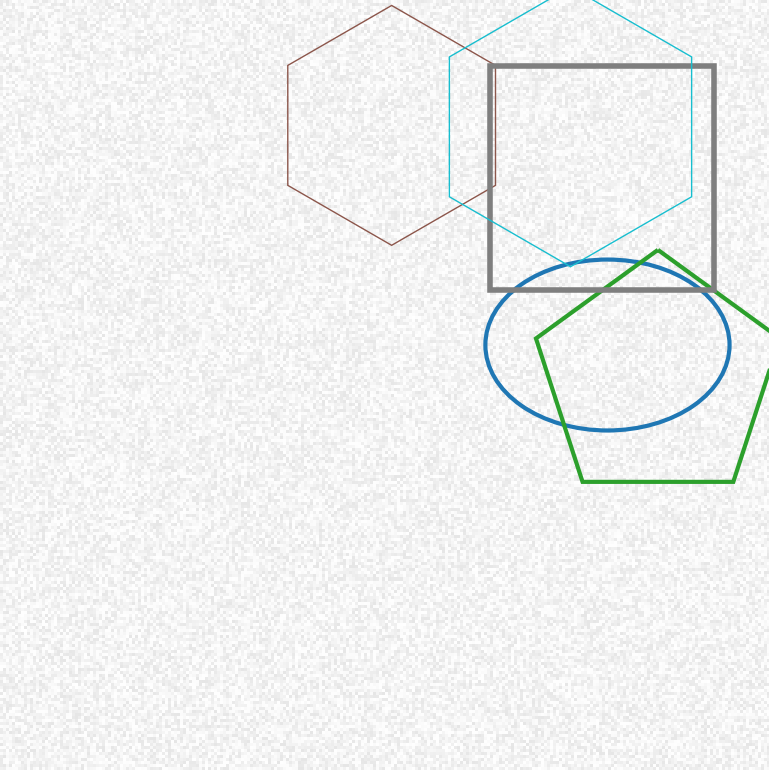[{"shape": "oval", "thickness": 1.5, "radius": 0.79, "center": [0.789, 0.552]}, {"shape": "pentagon", "thickness": 1.5, "radius": 0.83, "center": [0.854, 0.509]}, {"shape": "hexagon", "thickness": 0.5, "radius": 0.78, "center": [0.509, 0.837]}, {"shape": "square", "thickness": 2, "radius": 0.73, "center": [0.782, 0.769]}, {"shape": "hexagon", "thickness": 0.5, "radius": 0.91, "center": [0.741, 0.835]}]